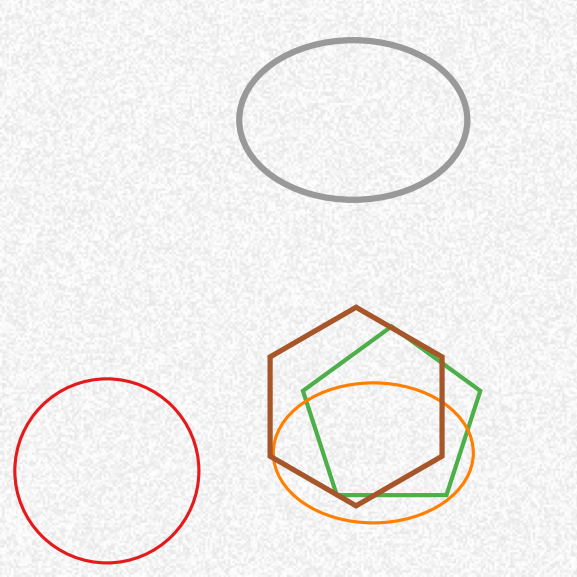[{"shape": "circle", "thickness": 1.5, "radius": 0.8, "center": [0.185, 0.184]}, {"shape": "pentagon", "thickness": 2, "radius": 0.81, "center": [0.678, 0.272]}, {"shape": "oval", "thickness": 1.5, "radius": 0.87, "center": [0.646, 0.215]}, {"shape": "hexagon", "thickness": 2.5, "radius": 0.86, "center": [0.617, 0.295]}, {"shape": "oval", "thickness": 3, "radius": 0.99, "center": [0.612, 0.791]}]